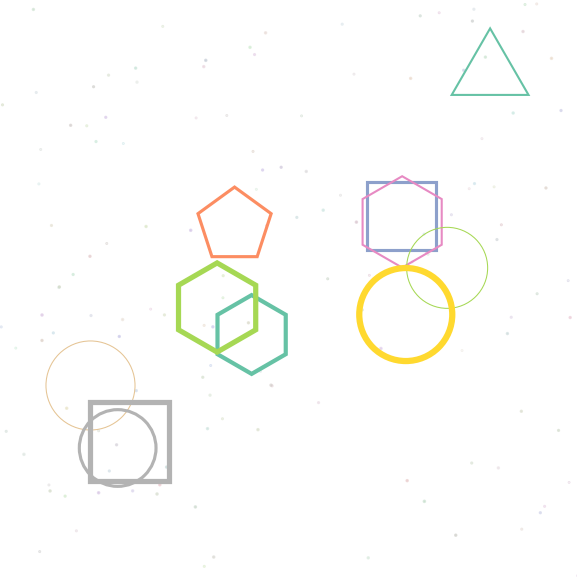[{"shape": "triangle", "thickness": 1, "radius": 0.38, "center": [0.849, 0.873]}, {"shape": "hexagon", "thickness": 2, "radius": 0.34, "center": [0.436, 0.42]}, {"shape": "pentagon", "thickness": 1.5, "radius": 0.33, "center": [0.406, 0.609]}, {"shape": "square", "thickness": 1.5, "radius": 0.3, "center": [0.695, 0.625]}, {"shape": "hexagon", "thickness": 1, "radius": 0.4, "center": [0.696, 0.615]}, {"shape": "hexagon", "thickness": 2.5, "radius": 0.39, "center": [0.376, 0.467]}, {"shape": "circle", "thickness": 0.5, "radius": 0.35, "center": [0.774, 0.535]}, {"shape": "circle", "thickness": 3, "radius": 0.4, "center": [0.703, 0.454]}, {"shape": "circle", "thickness": 0.5, "radius": 0.39, "center": [0.157, 0.332]}, {"shape": "square", "thickness": 2.5, "radius": 0.34, "center": [0.225, 0.235]}, {"shape": "circle", "thickness": 1.5, "radius": 0.33, "center": [0.204, 0.223]}]